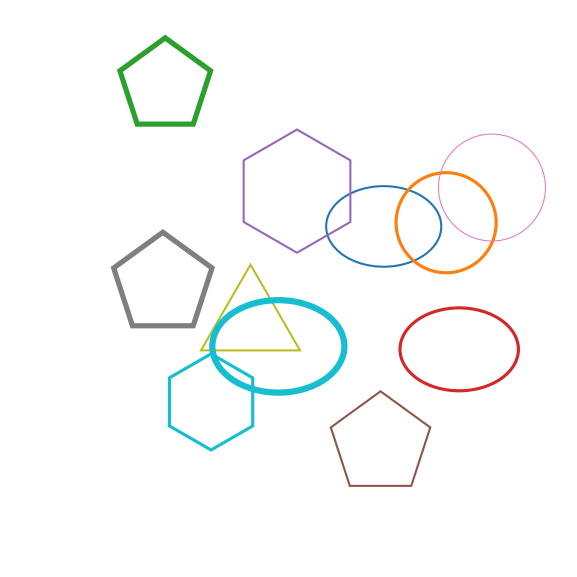[{"shape": "oval", "thickness": 1, "radius": 0.5, "center": [0.664, 0.607]}, {"shape": "circle", "thickness": 1.5, "radius": 0.43, "center": [0.773, 0.613]}, {"shape": "pentagon", "thickness": 2.5, "radius": 0.41, "center": [0.286, 0.851]}, {"shape": "oval", "thickness": 1.5, "radius": 0.51, "center": [0.795, 0.394]}, {"shape": "hexagon", "thickness": 1, "radius": 0.53, "center": [0.514, 0.668]}, {"shape": "pentagon", "thickness": 1, "radius": 0.45, "center": [0.659, 0.231]}, {"shape": "circle", "thickness": 0.5, "radius": 0.46, "center": [0.852, 0.674]}, {"shape": "pentagon", "thickness": 2.5, "radius": 0.45, "center": [0.282, 0.507]}, {"shape": "triangle", "thickness": 1, "radius": 0.49, "center": [0.434, 0.442]}, {"shape": "oval", "thickness": 3, "radius": 0.57, "center": [0.482, 0.399]}, {"shape": "hexagon", "thickness": 1.5, "radius": 0.42, "center": [0.365, 0.303]}]